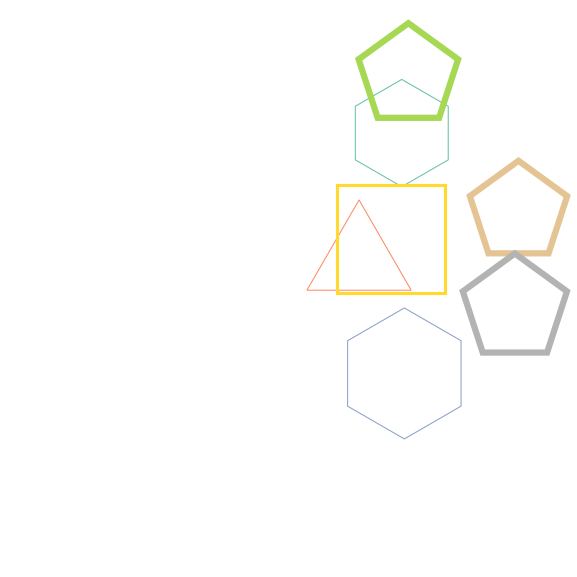[{"shape": "hexagon", "thickness": 0.5, "radius": 0.46, "center": [0.696, 0.769]}, {"shape": "triangle", "thickness": 0.5, "radius": 0.52, "center": [0.622, 0.549]}, {"shape": "hexagon", "thickness": 0.5, "radius": 0.57, "center": [0.7, 0.352]}, {"shape": "pentagon", "thickness": 3, "radius": 0.45, "center": [0.707, 0.868]}, {"shape": "square", "thickness": 1.5, "radius": 0.47, "center": [0.678, 0.586]}, {"shape": "pentagon", "thickness": 3, "radius": 0.44, "center": [0.898, 0.632]}, {"shape": "pentagon", "thickness": 3, "radius": 0.47, "center": [0.892, 0.465]}]